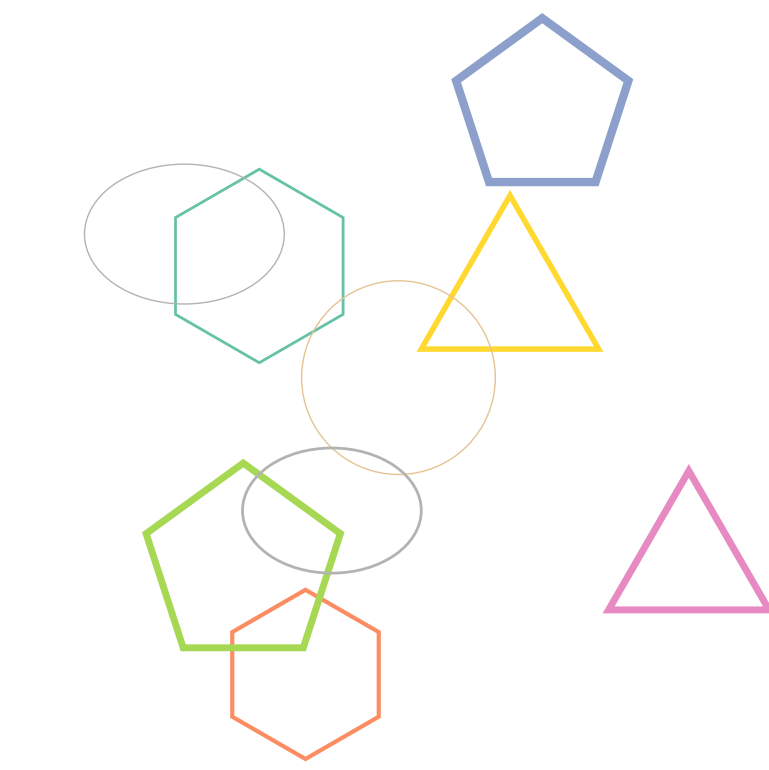[{"shape": "hexagon", "thickness": 1, "radius": 0.63, "center": [0.337, 0.655]}, {"shape": "hexagon", "thickness": 1.5, "radius": 0.55, "center": [0.397, 0.124]}, {"shape": "pentagon", "thickness": 3, "radius": 0.59, "center": [0.704, 0.859]}, {"shape": "triangle", "thickness": 2.5, "radius": 0.6, "center": [0.895, 0.268]}, {"shape": "pentagon", "thickness": 2.5, "radius": 0.66, "center": [0.316, 0.266]}, {"shape": "triangle", "thickness": 2, "radius": 0.67, "center": [0.662, 0.613]}, {"shape": "circle", "thickness": 0.5, "radius": 0.63, "center": [0.517, 0.51]}, {"shape": "oval", "thickness": 1, "radius": 0.58, "center": [0.431, 0.337]}, {"shape": "oval", "thickness": 0.5, "radius": 0.65, "center": [0.239, 0.696]}]